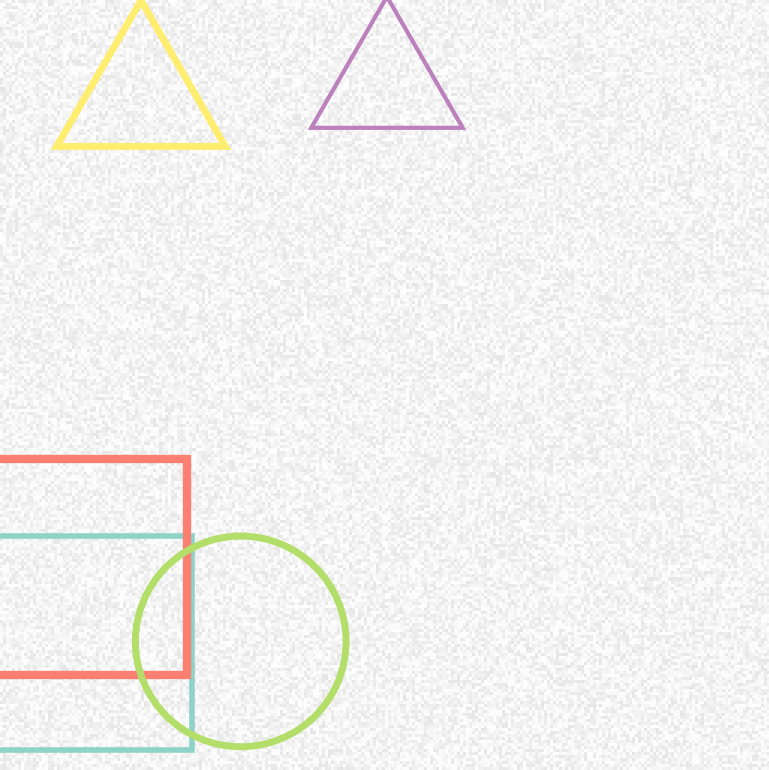[{"shape": "square", "thickness": 2, "radius": 0.69, "center": [0.111, 0.165]}, {"shape": "square", "thickness": 3, "radius": 0.7, "center": [0.103, 0.264]}, {"shape": "circle", "thickness": 2.5, "radius": 0.68, "center": [0.313, 0.167]}, {"shape": "triangle", "thickness": 1.5, "radius": 0.57, "center": [0.503, 0.891]}, {"shape": "triangle", "thickness": 2.5, "radius": 0.63, "center": [0.183, 0.873]}]